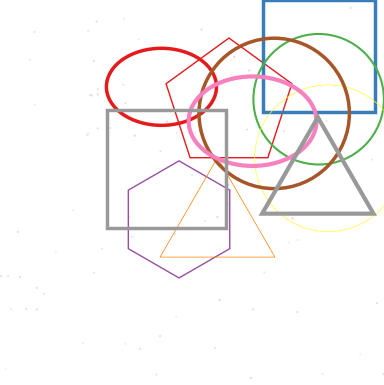[{"shape": "oval", "thickness": 2.5, "radius": 0.71, "center": [0.419, 0.774]}, {"shape": "pentagon", "thickness": 1, "radius": 0.86, "center": [0.595, 0.729]}, {"shape": "square", "thickness": 2.5, "radius": 0.73, "center": [0.828, 0.855]}, {"shape": "circle", "thickness": 1.5, "radius": 0.85, "center": [0.828, 0.742]}, {"shape": "hexagon", "thickness": 1, "radius": 0.76, "center": [0.465, 0.43]}, {"shape": "triangle", "thickness": 0.5, "radius": 0.86, "center": [0.565, 0.418]}, {"shape": "circle", "thickness": 0.5, "radius": 0.95, "center": [0.852, 0.589]}, {"shape": "circle", "thickness": 2.5, "radius": 0.98, "center": [0.712, 0.705]}, {"shape": "oval", "thickness": 3, "radius": 0.83, "center": [0.656, 0.685]}, {"shape": "triangle", "thickness": 3, "radius": 0.83, "center": [0.826, 0.528]}, {"shape": "square", "thickness": 2.5, "radius": 0.77, "center": [0.433, 0.561]}]